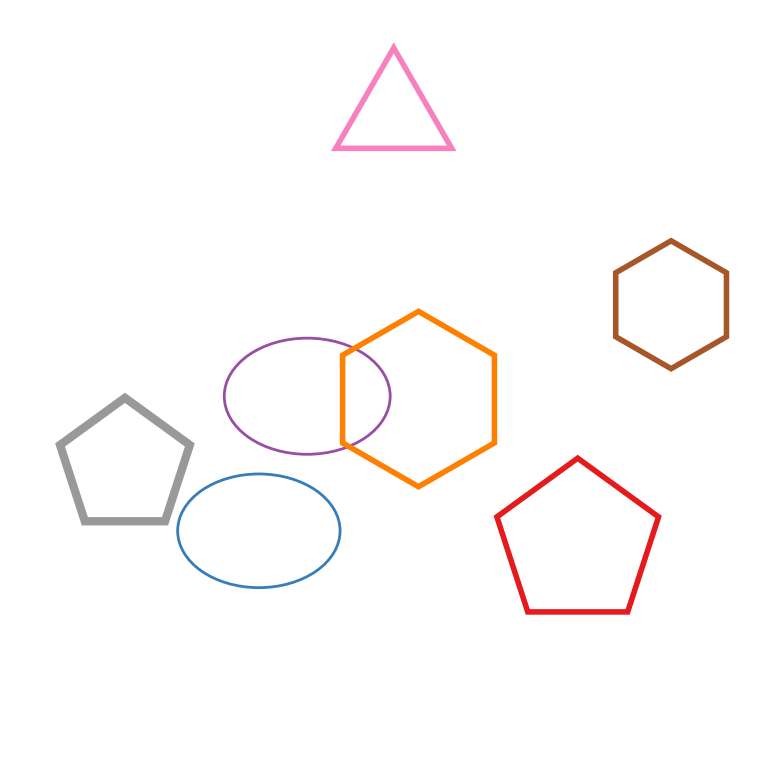[{"shape": "pentagon", "thickness": 2, "radius": 0.55, "center": [0.75, 0.295]}, {"shape": "oval", "thickness": 1, "radius": 0.53, "center": [0.336, 0.311]}, {"shape": "oval", "thickness": 1, "radius": 0.54, "center": [0.399, 0.485]}, {"shape": "hexagon", "thickness": 2, "radius": 0.57, "center": [0.544, 0.482]}, {"shape": "hexagon", "thickness": 2, "radius": 0.42, "center": [0.872, 0.604]}, {"shape": "triangle", "thickness": 2, "radius": 0.43, "center": [0.511, 0.851]}, {"shape": "pentagon", "thickness": 3, "radius": 0.44, "center": [0.162, 0.395]}]